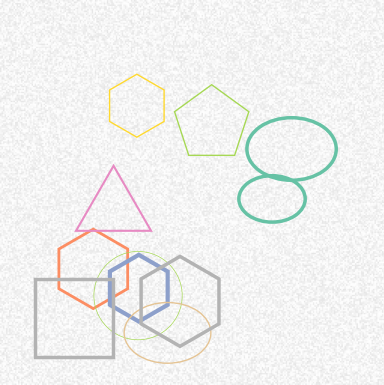[{"shape": "oval", "thickness": 2.5, "radius": 0.43, "center": [0.707, 0.483]}, {"shape": "oval", "thickness": 2.5, "radius": 0.58, "center": [0.757, 0.613]}, {"shape": "hexagon", "thickness": 2, "radius": 0.52, "center": [0.242, 0.302]}, {"shape": "hexagon", "thickness": 3, "radius": 0.43, "center": [0.36, 0.252]}, {"shape": "triangle", "thickness": 1.5, "radius": 0.56, "center": [0.295, 0.457]}, {"shape": "pentagon", "thickness": 1, "radius": 0.51, "center": [0.55, 0.679]}, {"shape": "circle", "thickness": 0.5, "radius": 0.57, "center": [0.359, 0.232]}, {"shape": "hexagon", "thickness": 1, "radius": 0.41, "center": [0.355, 0.725]}, {"shape": "oval", "thickness": 1, "radius": 0.56, "center": [0.435, 0.135]}, {"shape": "hexagon", "thickness": 2.5, "radius": 0.58, "center": [0.468, 0.217]}, {"shape": "square", "thickness": 2.5, "radius": 0.5, "center": [0.192, 0.173]}]